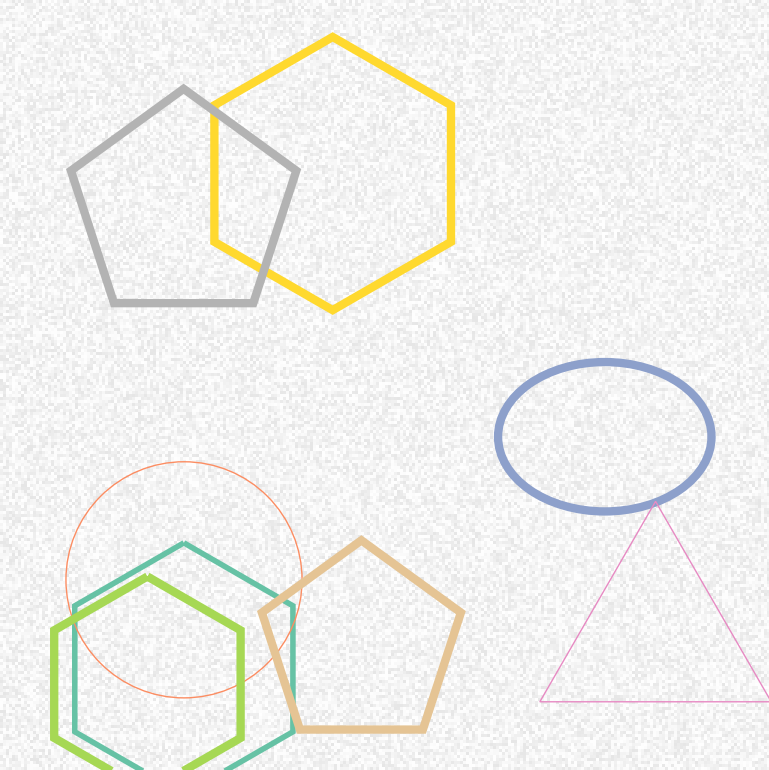[{"shape": "hexagon", "thickness": 2, "radius": 0.82, "center": [0.239, 0.131]}, {"shape": "circle", "thickness": 0.5, "radius": 0.77, "center": [0.239, 0.247]}, {"shape": "oval", "thickness": 3, "radius": 0.69, "center": [0.785, 0.433]}, {"shape": "triangle", "thickness": 0.5, "radius": 0.87, "center": [0.851, 0.175]}, {"shape": "hexagon", "thickness": 3, "radius": 0.7, "center": [0.191, 0.112]}, {"shape": "hexagon", "thickness": 3, "radius": 0.89, "center": [0.432, 0.775]}, {"shape": "pentagon", "thickness": 3, "radius": 0.68, "center": [0.469, 0.162]}, {"shape": "pentagon", "thickness": 3, "radius": 0.77, "center": [0.238, 0.731]}]